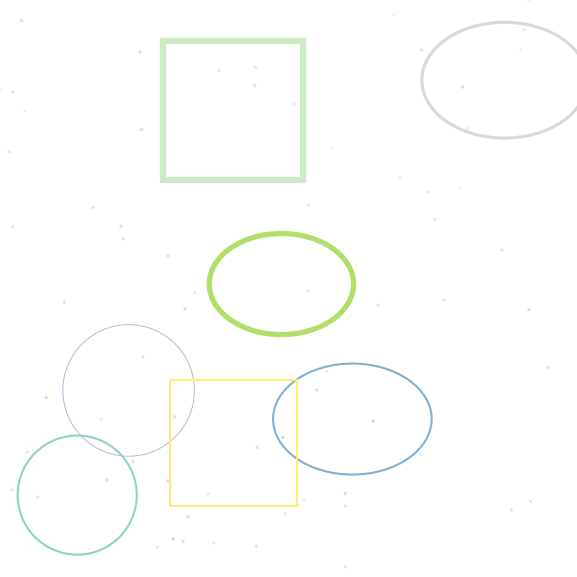[{"shape": "circle", "thickness": 1, "radius": 0.52, "center": [0.134, 0.142]}, {"shape": "circle", "thickness": 0.5, "radius": 0.57, "center": [0.223, 0.323]}, {"shape": "oval", "thickness": 1, "radius": 0.69, "center": [0.61, 0.273]}, {"shape": "oval", "thickness": 2.5, "radius": 0.63, "center": [0.487, 0.507]}, {"shape": "oval", "thickness": 1.5, "radius": 0.72, "center": [0.874, 0.86]}, {"shape": "square", "thickness": 3, "radius": 0.6, "center": [0.403, 0.807]}, {"shape": "square", "thickness": 1, "radius": 0.55, "center": [0.405, 0.232]}]